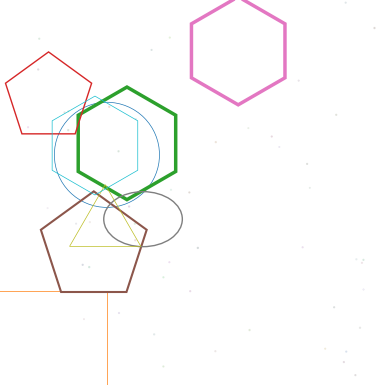[{"shape": "circle", "thickness": 0.5, "radius": 0.68, "center": [0.278, 0.598]}, {"shape": "square", "thickness": 0.5, "radius": 0.71, "center": [0.134, 0.102]}, {"shape": "hexagon", "thickness": 2.5, "radius": 0.73, "center": [0.33, 0.628]}, {"shape": "pentagon", "thickness": 1, "radius": 0.59, "center": [0.126, 0.747]}, {"shape": "pentagon", "thickness": 1.5, "radius": 0.72, "center": [0.244, 0.358]}, {"shape": "hexagon", "thickness": 2.5, "radius": 0.7, "center": [0.619, 0.868]}, {"shape": "oval", "thickness": 1, "radius": 0.51, "center": [0.372, 0.431]}, {"shape": "triangle", "thickness": 0.5, "radius": 0.53, "center": [0.273, 0.414]}, {"shape": "hexagon", "thickness": 0.5, "radius": 0.64, "center": [0.247, 0.622]}]